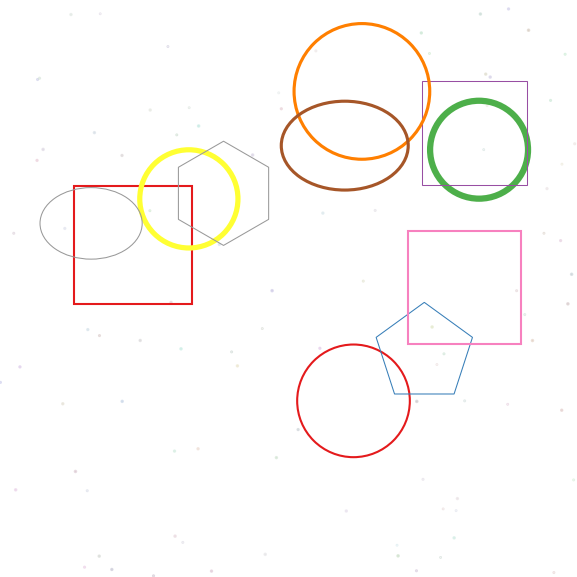[{"shape": "square", "thickness": 1, "radius": 0.51, "center": [0.23, 0.575]}, {"shape": "circle", "thickness": 1, "radius": 0.49, "center": [0.612, 0.305]}, {"shape": "pentagon", "thickness": 0.5, "radius": 0.44, "center": [0.735, 0.388]}, {"shape": "circle", "thickness": 3, "radius": 0.42, "center": [0.83, 0.74]}, {"shape": "square", "thickness": 0.5, "radius": 0.45, "center": [0.821, 0.769]}, {"shape": "circle", "thickness": 1.5, "radius": 0.59, "center": [0.627, 0.841]}, {"shape": "circle", "thickness": 2.5, "radius": 0.43, "center": [0.327, 0.655]}, {"shape": "oval", "thickness": 1.5, "radius": 0.55, "center": [0.597, 0.747]}, {"shape": "square", "thickness": 1, "radius": 0.49, "center": [0.805, 0.502]}, {"shape": "hexagon", "thickness": 0.5, "radius": 0.45, "center": [0.387, 0.664]}, {"shape": "oval", "thickness": 0.5, "radius": 0.44, "center": [0.158, 0.612]}]